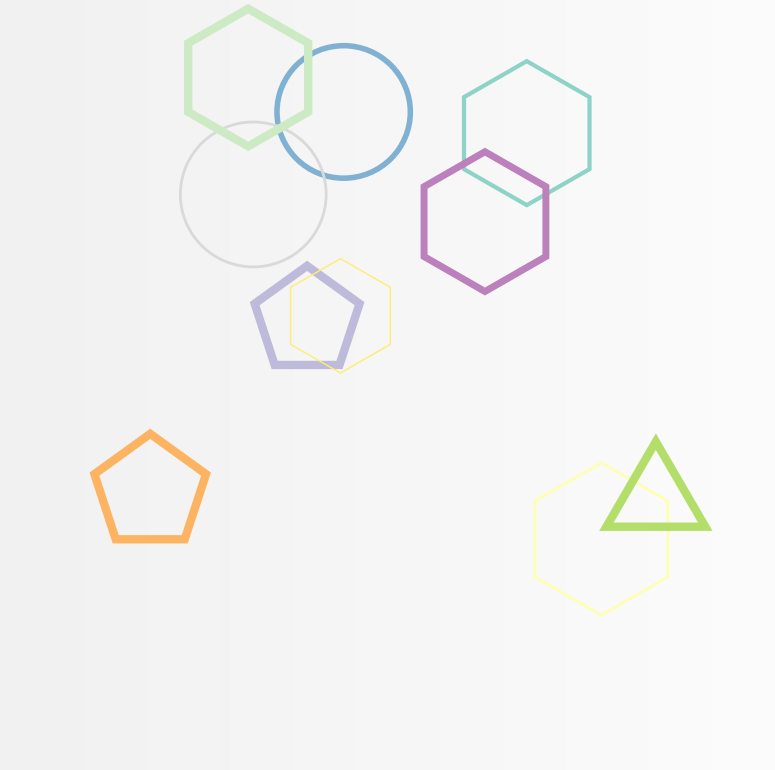[{"shape": "hexagon", "thickness": 1.5, "radius": 0.47, "center": [0.68, 0.827]}, {"shape": "hexagon", "thickness": 1, "radius": 0.49, "center": [0.776, 0.3]}, {"shape": "pentagon", "thickness": 3, "radius": 0.36, "center": [0.396, 0.584]}, {"shape": "circle", "thickness": 2, "radius": 0.43, "center": [0.443, 0.855]}, {"shape": "pentagon", "thickness": 3, "radius": 0.38, "center": [0.194, 0.361]}, {"shape": "triangle", "thickness": 3, "radius": 0.37, "center": [0.846, 0.353]}, {"shape": "circle", "thickness": 1, "radius": 0.47, "center": [0.327, 0.747]}, {"shape": "hexagon", "thickness": 2.5, "radius": 0.45, "center": [0.626, 0.712]}, {"shape": "hexagon", "thickness": 3, "radius": 0.45, "center": [0.32, 0.899]}, {"shape": "hexagon", "thickness": 0.5, "radius": 0.37, "center": [0.439, 0.59]}]